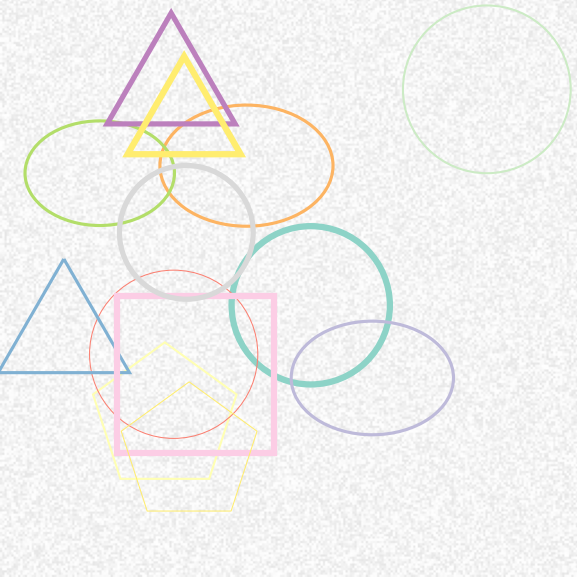[{"shape": "circle", "thickness": 3, "radius": 0.69, "center": [0.538, 0.47]}, {"shape": "pentagon", "thickness": 1, "radius": 0.65, "center": [0.285, 0.276]}, {"shape": "oval", "thickness": 1.5, "radius": 0.7, "center": [0.645, 0.345]}, {"shape": "circle", "thickness": 0.5, "radius": 0.73, "center": [0.301, 0.386]}, {"shape": "triangle", "thickness": 1.5, "radius": 0.66, "center": [0.111, 0.419]}, {"shape": "oval", "thickness": 1.5, "radius": 0.75, "center": [0.427, 0.712]}, {"shape": "oval", "thickness": 1.5, "radius": 0.65, "center": [0.173, 0.699]}, {"shape": "square", "thickness": 3, "radius": 0.68, "center": [0.338, 0.351]}, {"shape": "circle", "thickness": 2.5, "radius": 0.58, "center": [0.323, 0.597]}, {"shape": "triangle", "thickness": 2.5, "radius": 0.64, "center": [0.296, 0.849]}, {"shape": "circle", "thickness": 1, "radius": 0.73, "center": [0.843, 0.844]}, {"shape": "pentagon", "thickness": 0.5, "radius": 0.62, "center": [0.328, 0.214]}, {"shape": "triangle", "thickness": 3, "radius": 0.56, "center": [0.319, 0.789]}]